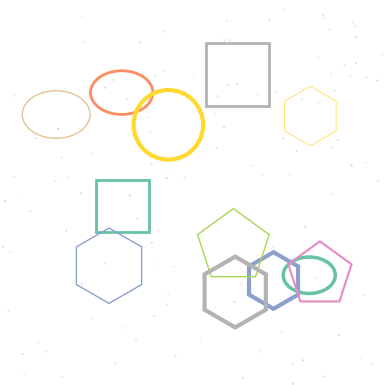[{"shape": "square", "thickness": 2, "radius": 0.34, "center": [0.318, 0.465]}, {"shape": "oval", "thickness": 2.5, "radius": 0.34, "center": [0.803, 0.285]}, {"shape": "oval", "thickness": 2, "radius": 0.41, "center": [0.316, 0.759]}, {"shape": "hexagon", "thickness": 1, "radius": 0.49, "center": [0.283, 0.31]}, {"shape": "hexagon", "thickness": 3, "radius": 0.37, "center": [0.71, 0.271]}, {"shape": "pentagon", "thickness": 1.5, "radius": 0.43, "center": [0.831, 0.287]}, {"shape": "pentagon", "thickness": 1, "radius": 0.49, "center": [0.606, 0.36]}, {"shape": "hexagon", "thickness": 0.5, "radius": 0.39, "center": [0.806, 0.699]}, {"shape": "circle", "thickness": 3, "radius": 0.45, "center": [0.437, 0.676]}, {"shape": "oval", "thickness": 1, "radius": 0.44, "center": [0.146, 0.703]}, {"shape": "hexagon", "thickness": 3, "radius": 0.46, "center": [0.611, 0.241]}, {"shape": "square", "thickness": 2, "radius": 0.41, "center": [0.617, 0.807]}]